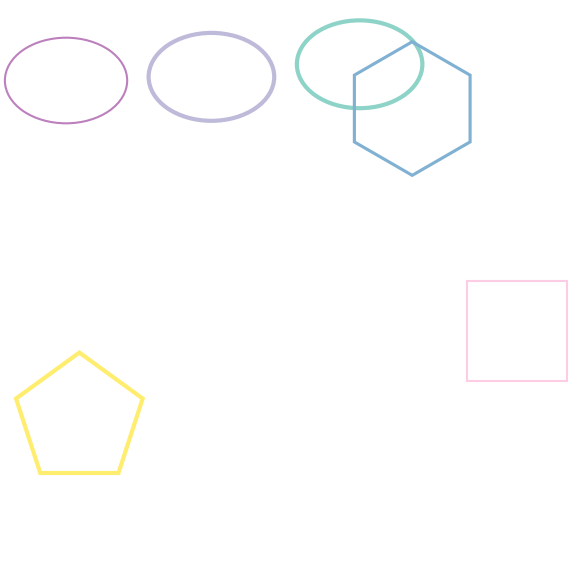[{"shape": "oval", "thickness": 2, "radius": 0.54, "center": [0.623, 0.888]}, {"shape": "oval", "thickness": 2, "radius": 0.54, "center": [0.366, 0.866]}, {"shape": "hexagon", "thickness": 1.5, "radius": 0.58, "center": [0.714, 0.811]}, {"shape": "square", "thickness": 1, "radius": 0.43, "center": [0.895, 0.426]}, {"shape": "oval", "thickness": 1, "radius": 0.53, "center": [0.114, 0.86]}, {"shape": "pentagon", "thickness": 2, "radius": 0.58, "center": [0.137, 0.273]}]